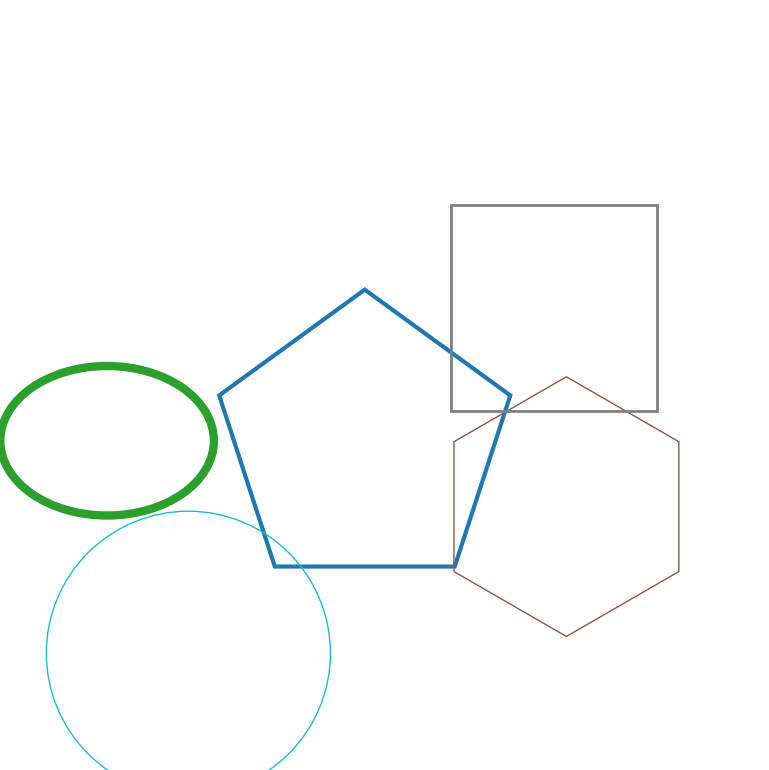[{"shape": "pentagon", "thickness": 1.5, "radius": 0.99, "center": [0.474, 0.425]}, {"shape": "oval", "thickness": 3, "radius": 0.69, "center": [0.139, 0.428]}, {"shape": "hexagon", "thickness": 0.5, "radius": 0.84, "center": [0.736, 0.342]}, {"shape": "square", "thickness": 1, "radius": 0.67, "center": [0.72, 0.599]}, {"shape": "circle", "thickness": 0.5, "radius": 0.92, "center": [0.245, 0.152]}]